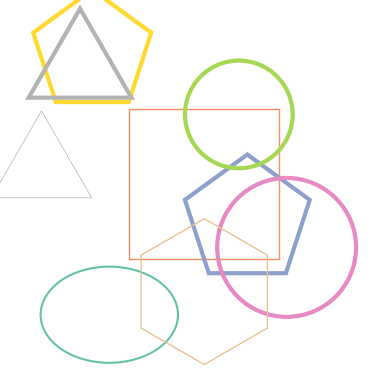[{"shape": "oval", "thickness": 1.5, "radius": 0.89, "center": [0.284, 0.183]}, {"shape": "square", "thickness": 1, "radius": 0.98, "center": [0.53, 0.522]}, {"shape": "pentagon", "thickness": 3, "radius": 0.85, "center": [0.642, 0.428]}, {"shape": "circle", "thickness": 3, "radius": 0.9, "center": [0.745, 0.357]}, {"shape": "circle", "thickness": 3, "radius": 0.7, "center": [0.62, 0.703]}, {"shape": "pentagon", "thickness": 3, "radius": 0.81, "center": [0.24, 0.865]}, {"shape": "hexagon", "thickness": 1, "radius": 0.95, "center": [0.531, 0.243]}, {"shape": "triangle", "thickness": 0.5, "radius": 0.75, "center": [0.108, 0.561]}, {"shape": "triangle", "thickness": 3, "radius": 0.77, "center": [0.208, 0.823]}]